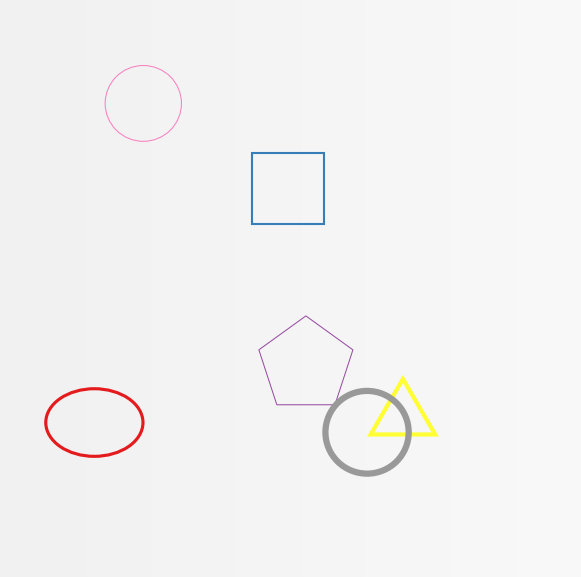[{"shape": "oval", "thickness": 1.5, "radius": 0.42, "center": [0.162, 0.267]}, {"shape": "square", "thickness": 1, "radius": 0.31, "center": [0.496, 0.672]}, {"shape": "pentagon", "thickness": 0.5, "radius": 0.43, "center": [0.526, 0.367]}, {"shape": "triangle", "thickness": 2, "radius": 0.32, "center": [0.693, 0.279]}, {"shape": "circle", "thickness": 0.5, "radius": 0.33, "center": [0.247, 0.82]}, {"shape": "circle", "thickness": 3, "radius": 0.36, "center": [0.632, 0.251]}]